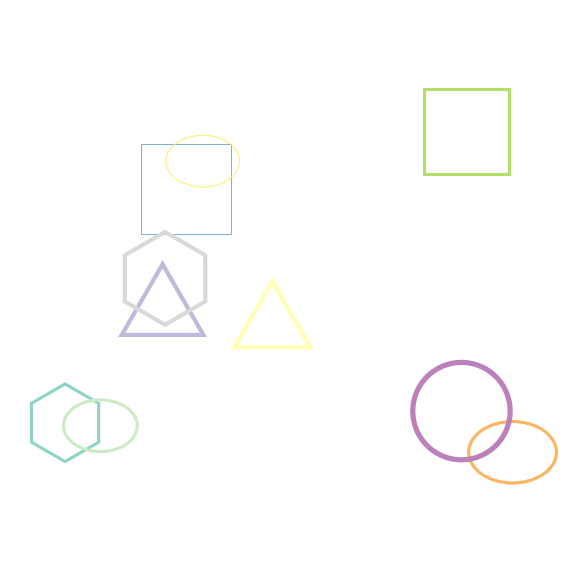[{"shape": "hexagon", "thickness": 1.5, "radius": 0.34, "center": [0.113, 0.267]}, {"shape": "triangle", "thickness": 2, "radius": 0.38, "center": [0.472, 0.436]}, {"shape": "triangle", "thickness": 2, "radius": 0.41, "center": [0.282, 0.46]}, {"shape": "square", "thickness": 0.5, "radius": 0.39, "center": [0.322, 0.672]}, {"shape": "oval", "thickness": 1.5, "radius": 0.38, "center": [0.888, 0.216]}, {"shape": "square", "thickness": 1.5, "radius": 0.37, "center": [0.808, 0.771]}, {"shape": "hexagon", "thickness": 2, "radius": 0.4, "center": [0.286, 0.517]}, {"shape": "circle", "thickness": 2.5, "radius": 0.42, "center": [0.799, 0.287]}, {"shape": "oval", "thickness": 1.5, "radius": 0.32, "center": [0.174, 0.262]}, {"shape": "oval", "thickness": 0.5, "radius": 0.32, "center": [0.351, 0.72]}]